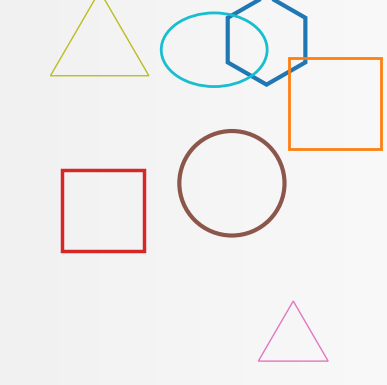[{"shape": "hexagon", "thickness": 3, "radius": 0.58, "center": [0.688, 0.896]}, {"shape": "square", "thickness": 2, "radius": 0.59, "center": [0.864, 0.73]}, {"shape": "square", "thickness": 2.5, "radius": 0.53, "center": [0.266, 0.453]}, {"shape": "circle", "thickness": 3, "radius": 0.68, "center": [0.599, 0.524]}, {"shape": "triangle", "thickness": 1, "radius": 0.52, "center": [0.757, 0.114]}, {"shape": "triangle", "thickness": 1, "radius": 0.73, "center": [0.257, 0.877]}, {"shape": "oval", "thickness": 2, "radius": 0.68, "center": [0.553, 0.871]}]